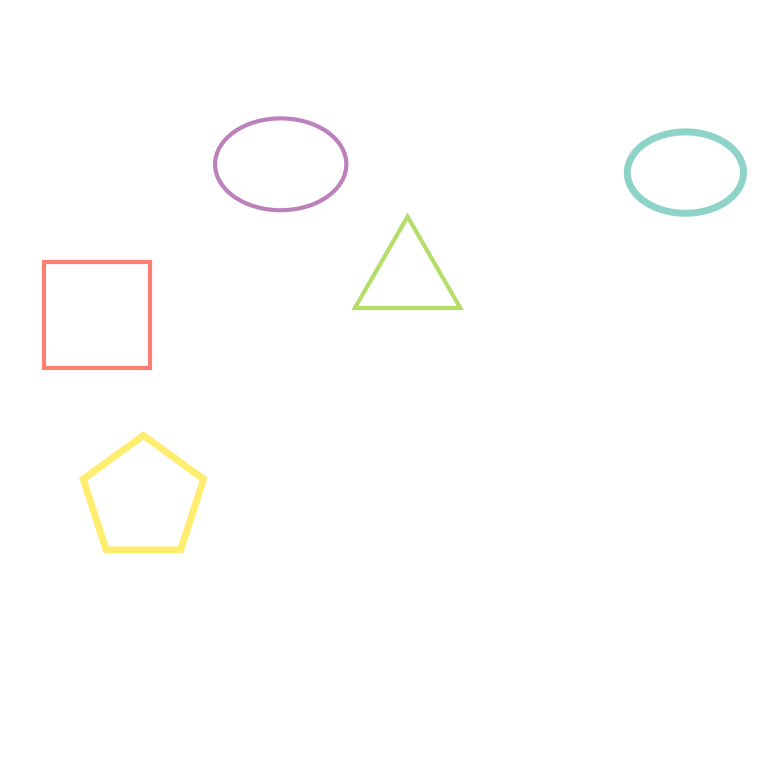[{"shape": "oval", "thickness": 2.5, "radius": 0.38, "center": [0.89, 0.776]}, {"shape": "square", "thickness": 1.5, "radius": 0.35, "center": [0.126, 0.591]}, {"shape": "triangle", "thickness": 1.5, "radius": 0.4, "center": [0.529, 0.639]}, {"shape": "oval", "thickness": 1.5, "radius": 0.43, "center": [0.365, 0.787]}, {"shape": "pentagon", "thickness": 2.5, "radius": 0.41, "center": [0.186, 0.352]}]